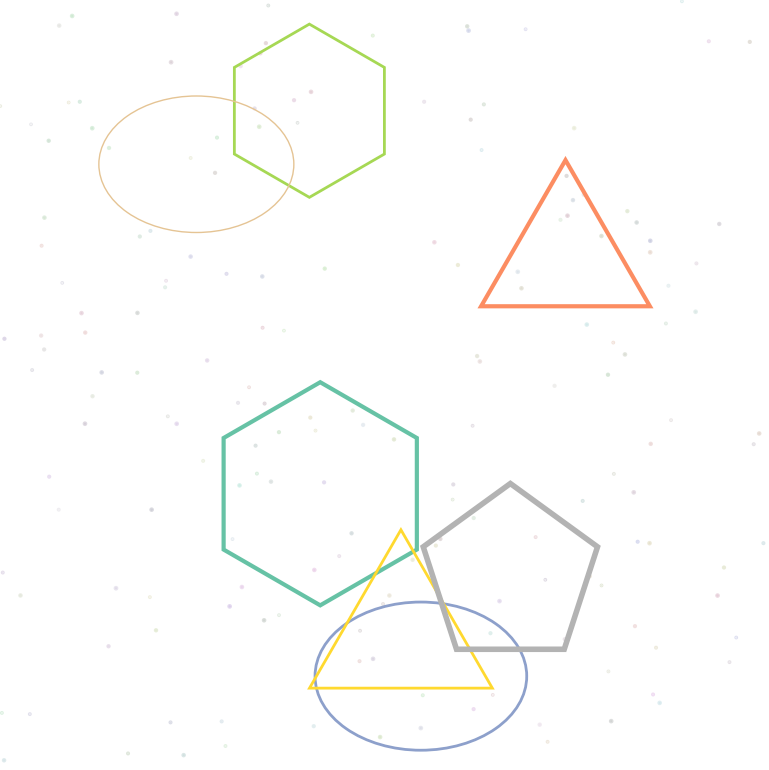[{"shape": "hexagon", "thickness": 1.5, "radius": 0.72, "center": [0.416, 0.359]}, {"shape": "triangle", "thickness": 1.5, "radius": 0.63, "center": [0.734, 0.666]}, {"shape": "oval", "thickness": 1, "radius": 0.69, "center": [0.547, 0.122]}, {"shape": "hexagon", "thickness": 1, "radius": 0.56, "center": [0.402, 0.856]}, {"shape": "triangle", "thickness": 1, "radius": 0.69, "center": [0.521, 0.175]}, {"shape": "oval", "thickness": 0.5, "radius": 0.63, "center": [0.255, 0.787]}, {"shape": "pentagon", "thickness": 2, "radius": 0.59, "center": [0.663, 0.253]}]